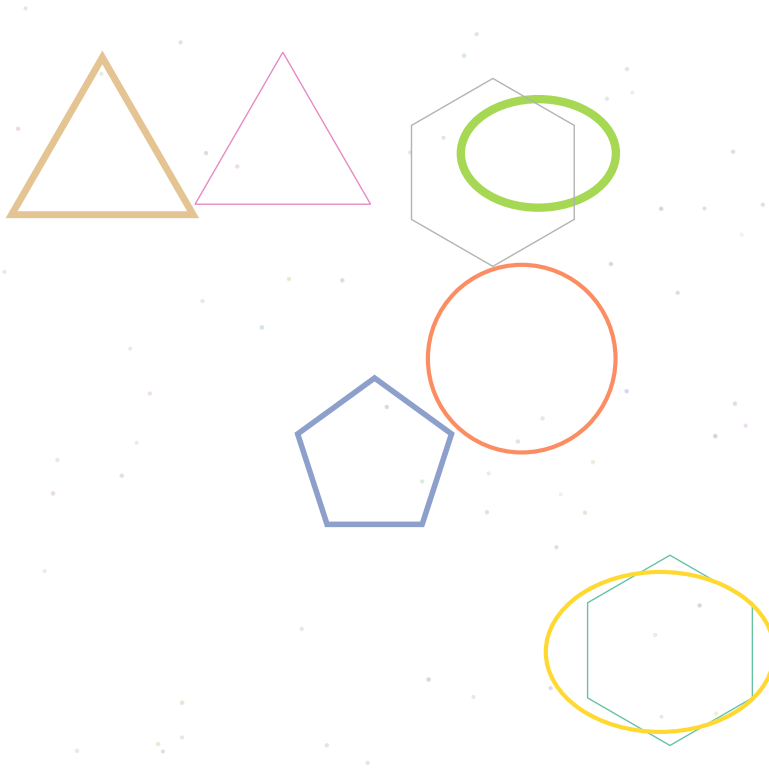[{"shape": "hexagon", "thickness": 0.5, "radius": 0.62, "center": [0.87, 0.155]}, {"shape": "circle", "thickness": 1.5, "radius": 0.61, "center": [0.678, 0.534]}, {"shape": "pentagon", "thickness": 2, "radius": 0.53, "center": [0.486, 0.404]}, {"shape": "triangle", "thickness": 0.5, "radius": 0.66, "center": [0.367, 0.801]}, {"shape": "oval", "thickness": 3, "radius": 0.5, "center": [0.699, 0.801]}, {"shape": "oval", "thickness": 1.5, "radius": 0.74, "center": [0.857, 0.153]}, {"shape": "triangle", "thickness": 2.5, "radius": 0.68, "center": [0.133, 0.789]}, {"shape": "hexagon", "thickness": 0.5, "radius": 0.61, "center": [0.64, 0.776]}]